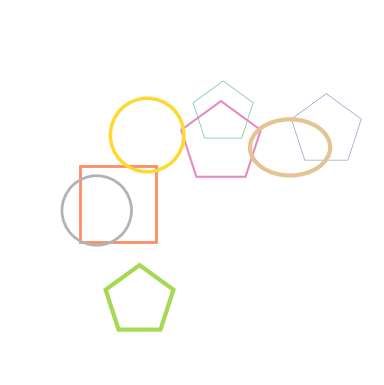[{"shape": "pentagon", "thickness": 0.5, "radius": 0.41, "center": [0.58, 0.708]}, {"shape": "square", "thickness": 2, "radius": 0.49, "center": [0.305, 0.469]}, {"shape": "pentagon", "thickness": 0.5, "radius": 0.48, "center": [0.848, 0.661]}, {"shape": "pentagon", "thickness": 1.5, "radius": 0.54, "center": [0.574, 0.629]}, {"shape": "pentagon", "thickness": 3, "radius": 0.46, "center": [0.362, 0.219]}, {"shape": "circle", "thickness": 2.5, "radius": 0.48, "center": [0.382, 0.649]}, {"shape": "oval", "thickness": 3, "radius": 0.52, "center": [0.753, 0.617]}, {"shape": "circle", "thickness": 2, "radius": 0.45, "center": [0.251, 0.453]}]